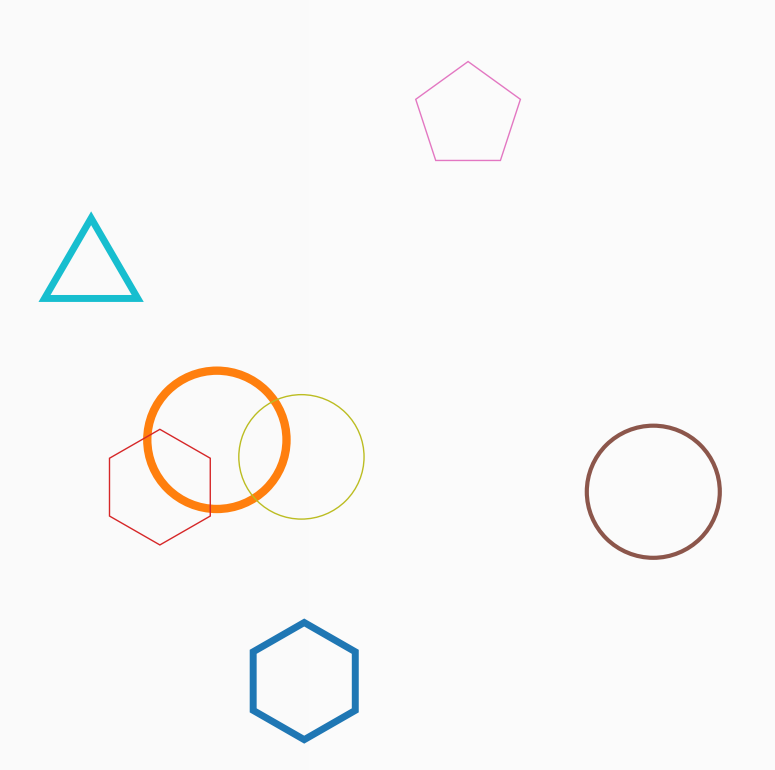[{"shape": "hexagon", "thickness": 2.5, "radius": 0.38, "center": [0.393, 0.115]}, {"shape": "circle", "thickness": 3, "radius": 0.45, "center": [0.28, 0.429]}, {"shape": "hexagon", "thickness": 0.5, "radius": 0.38, "center": [0.206, 0.367]}, {"shape": "circle", "thickness": 1.5, "radius": 0.43, "center": [0.843, 0.361]}, {"shape": "pentagon", "thickness": 0.5, "radius": 0.36, "center": [0.604, 0.849]}, {"shape": "circle", "thickness": 0.5, "radius": 0.4, "center": [0.389, 0.407]}, {"shape": "triangle", "thickness": 2.5, "radius": 0.35, "center": [0.118, 0.647]}]